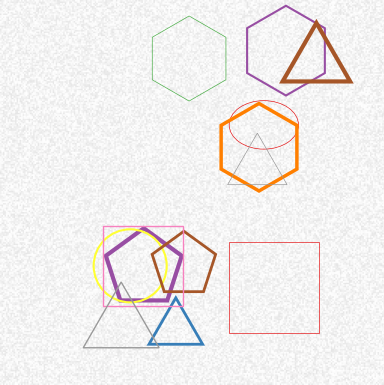[{"shape": "square", "thickness": 0.5, "radius": 0.59, "center": [0.712, 0.254]}, {"shape": "oval", "thickness": 0.5, "radius": 0.45, "center": [0.685, 0.676]}, {"shape": "triangle", "thickness": 2, "radius": 0.4, "center": [0.457, 0.146]}, {"shape": "hexagon", "thickness": 0.5, "radius": 0.55, "center": [0.491, 0.848]}, {"shape": "pentagon", "thickness": 3, "radius": 0.52, "center": [0.374, 0.304]}, {"shape": "hexagon", "thickness": 1.5, "radius": 0.58, "center": [0.743, 0.869]}, {"shape": "hexagon", "thickness": 2.5, "radius": 0.57, "center": [0.673, 0.618]}, {"shape": "circle", "thickness": 1.5, "radius": 0.47, "center": [0.338, 0.31]}, {"shape": "triangle", "thickness": 3, "radius": 0.51, "center": [0.822, 0.839]}, {"shape": "pentagon", "thickness": 2, "radius": 0.43, "center": [0.478, 0.313]}, {"shape": "square", "thickness": 1, "radius": 0.52, "center": [0.372, 0.31]}, {"shape": "triangle", "thickness": 0.5, "radius": 0.45, "center": [0.668, 0.565]}, {"shape": "triangle", "thickness": 1, "radius": 0.57, "center": [0.315, 0.154]}]